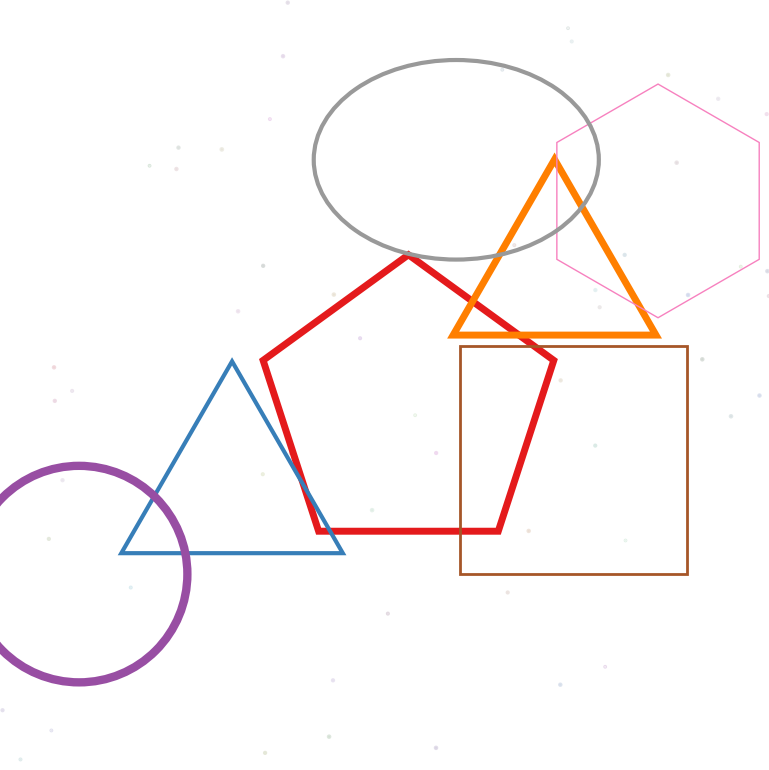[{"shape": "pentagon", "thickness": 2.5, "radius": 0.99, "center": [0.53, 0.471]}, {"shape": "triangle", "thickness": 1.5, "radius": 0.83, "center": [0.301, 0.365]}, {"shape": "circle", "thickness": 3, "radius": 0.7, "center": [0.103, 0.254]}, {"shape": "triangle", "thickness": 2.5, "radius": 0.76, "center": [0.72, 0.641]}, {"shape": "square", "thickness": 1, "radius": 0.74, "center": [0.745, 0.402]}, {"shape": "hexagon", "thickness": 0.5, "radius": 0.76, "center": [0.855, 0.739]}, {"shape": "oval", "thickness": 1.5, "radius": 0.93, "center": [0.593, 0.792]}]